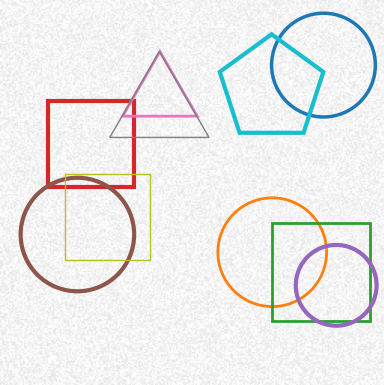[{"shape": "circle", "thickness": 2.5, "radius": 0.67, "center": [0.84, 0.831]}, {"shape": "circle", "thickness": 2, "radius": 0.71, "center": [0.707, 0.345]}, {"shape": "square", "thickness": 2, "radius": 0.64, "center": [0.834, 0.293]}, {"shape": "square", "thickness": 3, "radius": 0.56, "center": [0.237, 0.627]}, {"shape": "circle", "thickness": 3, "radius": 0.52, "center": [0.873, 0.259]}, {"shape": "circle", "thickness": 3, "radius": 0.74, "center": [0.201, 0.391]}, {"shape": "triangle", "thickness": 2, "radius": 0.56, "center": [0.415, 0.754]}, {"shape": "triangle", "thickness": 1, "radius": 0.74, "center": [0.414, 0.717]}, {"shape": "square", "thickness": 1, "radius": 0.56, "center": [0.28, 0.436]}, {"shape": "pentagon", "thickness": 3, "radius": 0.71, "center": [0.705, 0.769]}]